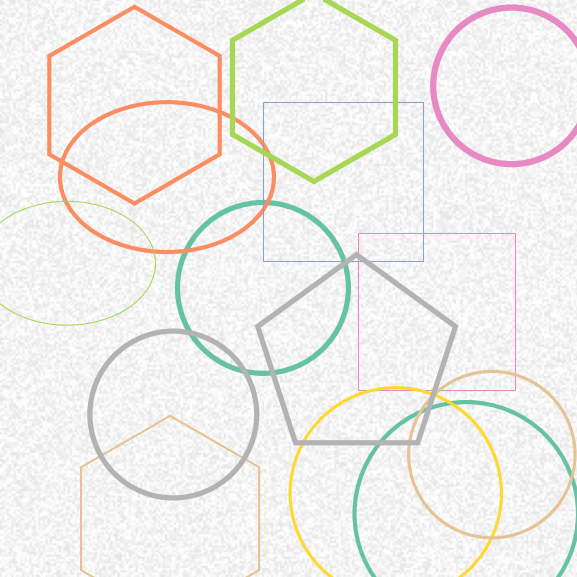[{"shape": "circle", "thickness": 2, "radius": 0.97, "center": [0.807, 0.109]}, {"shape": "circle", "thickness": 2.5, "radius": 0.74, "center": [0.455, 0.501]}, {"shape": "hexagon", "thickness": 2, "radius": 0.85, "center": [0.233, 0.817]}, {"shape": "oval", "thickness": 2, "radius": 0.93, "center": [0.289, 0.692]}, {"shape": "square", "thickness": 0.5, "radius": 0.69, "center": [0.594, 0.685]}, {"shape": "square", "thickness": 0.5, "radius": 0.68, "center": [0.756, 0.46]}, {"shape": "circle", "thickness": 3, "radius": 0.68, "center": [0.886, 0.85]}, {"shape": "oval", "thickness": 0.5, "radius": 0.77, "center": [0.116, 0.543]}, {"shape": "hexagon", "thickness": 2.5, "radius": 0.81, "center": [0.544, 0.848]}, {"shape": "circle", "thickness": 1.5, "radius": 0.91, "center": [0.685, 0.145]}, {"shape": "circle", "thickness": 1.5, "radius": 0.72, "center": [0.852, 0.212]}, {"shape": "hexagon", "thickness": 1, "radius": 0.89, "center": [0.295, 0.101]}, {"shape": "circle", "thickness": 2.5, "radius": 0.72, "center": [0.3, 0.281]}, {"shape": "pentagon", "thickness": 2.5, "radius": 0.9, "center": [0.617, 0.378]}]